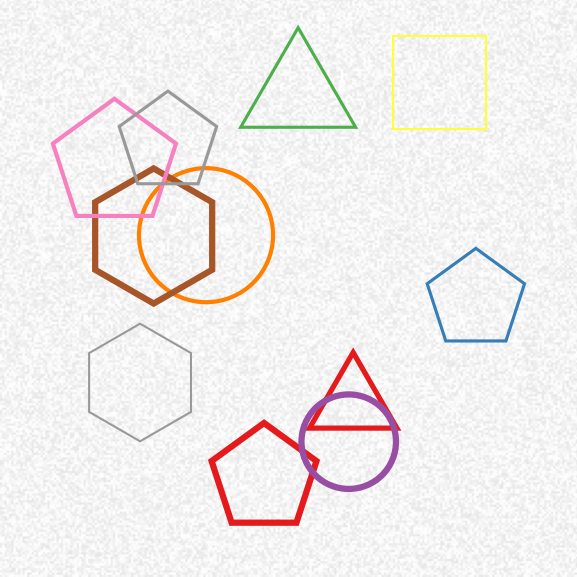[{"shape": "triangle", "thickness": 2.5, "radius": 0.44, "center": [0.612, 0.301]}, {"shape": "pentagon", "thickness": 3, "radius": 0.48, "center": [0.457, 0.171]}, {"shape": "pentagon", "thickness": 1.5, "radius": 0.44, "center": [0.824, 0.48]}, {"shape": "triangle", "thickness": 1.5, "radius": 0.57, "center": [0.516, 0.836]}, {"shape": "circle", "thickness": 3, "radius": 0.41, "center": [0.604, 0.234]}, {"shape": "circle", "thickness": 2, "radius": 0.58, "center": [0.357, 0.592]}, {"shape": "square", "thickness": 1, "radius": 0.4, "center": [0.76, 0.857]}, {"shape": "hexagon", "thickness": 3, "radius": 0.58, "center": [0.266, 0.59]}, {"shape": "pentagon", "thickness": 2, "radius": 0.56, "center": [0.198, 0.716]}, {"shape": "hexagon", "thickness": 1, "radius": 0.51, "center": [0.243, 0.337]}, {"shape": "pentagon", "thickness": 1.5, "radius": 0.44, "center": [0.291, 0.753]}]